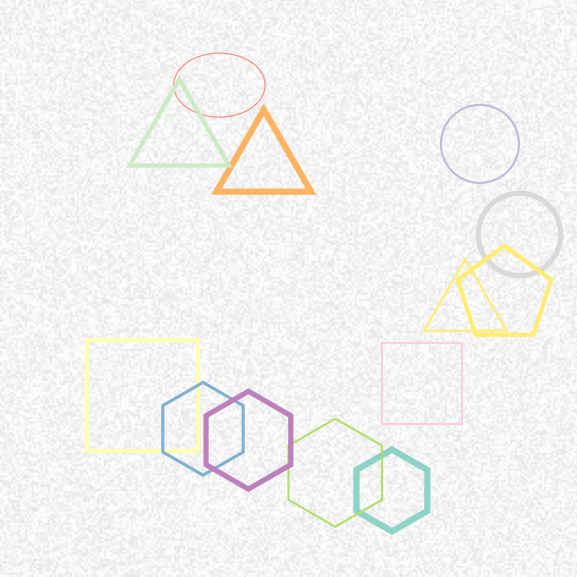[{"shape": "hexagon", "thickness": 3, "radius": 0.35, "center": [0.679, 0.15]}, {"shape": "square", "thickness": 2, "radius": 0.48, "center": [0.246, 0.314]}, {"shape": "circle", "thickness": 1, "radius": 0.34, "center": [0.831, 0.75]}, {"shape": "oval", "thickness": 0.5, "radius": 0.4, "center": [0.38, 0.852]}, {"shape": "hexagon", "thickness": 1.5, "radius": 0.4, "center": [0.351, 0.257]}, {"shape": "triangle", "thickness": 3, "radius": 0.47, "center": [0.457, 0.715]}, {"shape": "hexagon", "thickness": 1, "radius": 0.47, "center": [0.581, 0.181]}, {"shape": "square", "thickness": 1, "radius": 0.35, "center": [0.73, 0.335]}, {"shape": "circle", "thickness": 2.5, "radius": 0.36, "center": [0.9, 0.593]}, {"shape": "hexagon", "thickness": 2.5, "radius": 0.42, "center": [0.43, 0.237]}, {"shape": "triangle", "thickness": 2, "radius": 0.5, "center": [0.311, 0.762]}, {"shape": "triangle", "thickness": 1, "radius": 0.41, "center": [0.806, 0.468]}, {"shape": "pentagon", "thickness": 2, "radius": 0.43, "center": [0.874, 0.488]}]